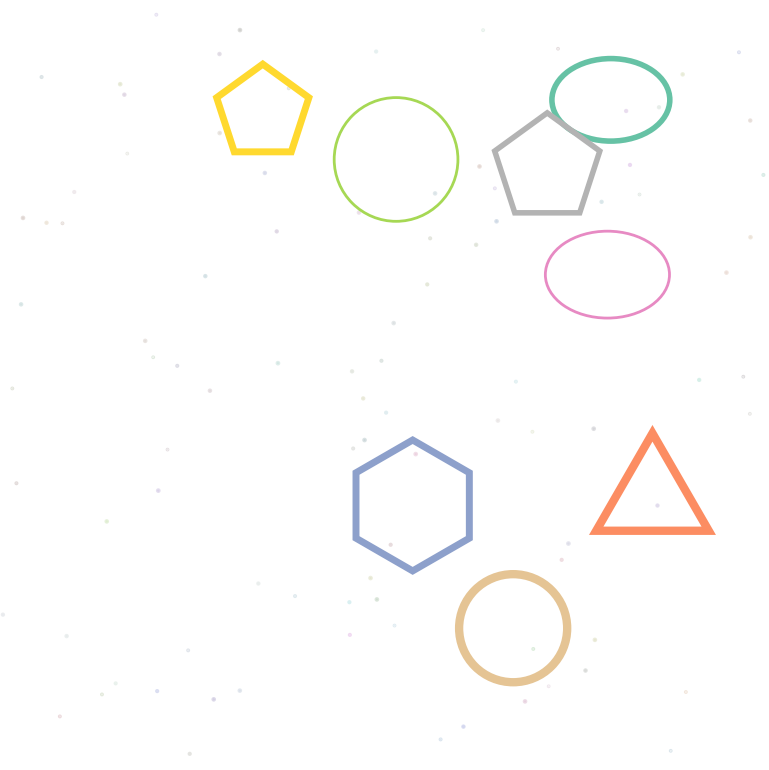[{"shape": "oval", "thickness": 2, "radius": 0.38, "center": [0.793, 0.87]}, {"shape": "triangle", "thickness": 3, "radius": 0.42, "center": [0.847, 0.353]}, {"shape": "hexagon", "thickness": 2.5, "radius": 0.42, "center": [0.536, 0.344]}, {"shape": "oval", "thickness": 1, "radius": 0.4, "center": [0.789, 0.643]}, {"shape": "circle", "thickness": 1, "radius": 0.4, "center": [0.514, 0.793]}, {"shape": "pentagon", "thickness": 2.5, "radius": 0.31, "center": [0.341, 0.854]}, {"shape": "circle", "thickness": 3, "radius": 0.35, "center": [0.666, 0.184]}, {"shape": "pentagon", "thickness": 2, "radius": 0.36, "center": [0.711, 0.782]}]